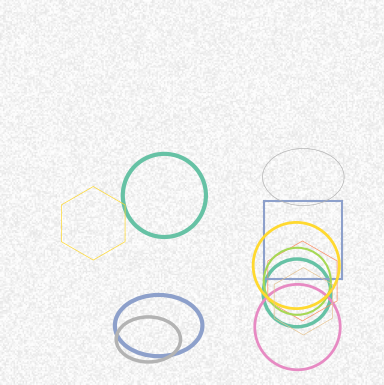[{"shape": "circle", "thickness": 2.5, "radius": 0.44, "center": [0.772, 0.239]}, {"shape": "circle", "thickness": 3, "radius": 0.54, "center": [0.427, 0.492]}, {"shape": "hexagon", "thickness": 0.5, "radius": 0.52, "center": [0.786, 0.27]}, {"shape": "oval", "thickness": 3, "radius": 0.57, "center": [0.412, 0.154]}, {"shape": "square", "thickness": 1.5, "radius": 0.51, "center": [0.787, 0.377]}, {"shape": "circle", "thickness": 2, "radius": 0.55, "center": [0.773, 0.15]}, {"shape": "circle", "thickness": 1.5, "radius": 0.44, "center": [0.772, 0.269]}, {"shape": "hexagon", "thickness": 0.5, "radius": 0.48, "center": [0.242, 0.42]}, {"shape": "circle", "thickness": 2, "radius": 0.56, "center": [0.769, 0.31]}, {"shape": "hexagon", "thickness": 0.5, "radius": 0.44, "center": [0.788, 0.217]}, {"shape": "oval", "thickness": 0.5, "radius": 0.53, "center": [0.788, 0.54]}, {"shape": "oval", "thickness": 2.5, "radius": 0.42, "center": [0.385, 0.118]}]